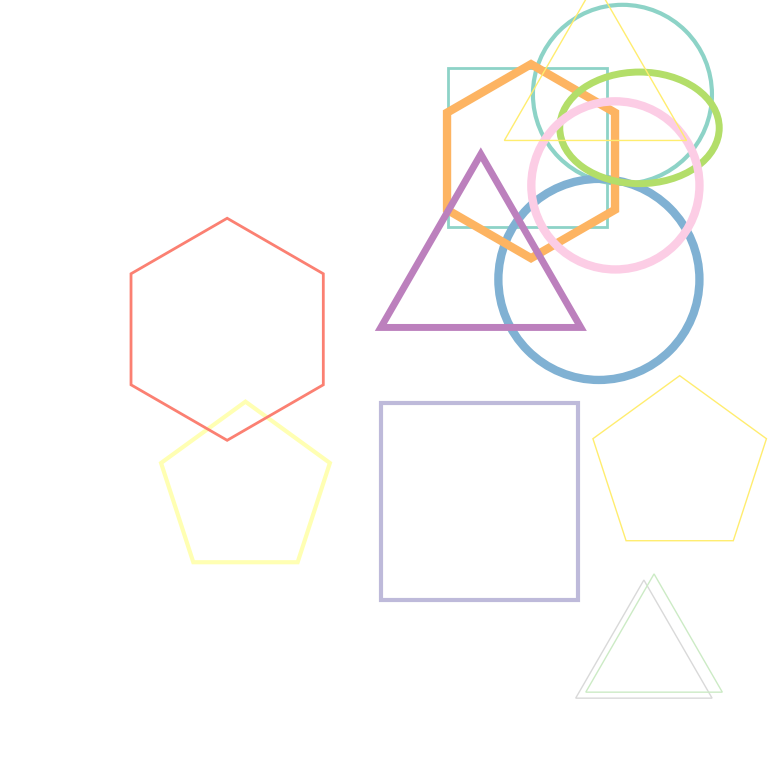[{"shape": "square", "thickness": 1, "radius": 0.52, "center": [0.685, 0.808]}, {"shape": "circle", "thickness": 1.5, "radius": 0.58, "center": [0.808, 0.877]}, {"shape": "pentagon", "thickness": 1.5, "radius": 0.58, "center": [0.319, 0.363]}, {"shape": "square", "thickness": 1.5, "radius": 0.64, "center": [0.622, 0.349]}, {"shape": "hexagon", "thickness": 1, "radius": 0.72, "center": [0.295, 0.572]}, {"shape": "circle", "thickness": 3, "radius": 0.65, "center": [0.778, 0.637]}, {"shape": "hexagon", "thickness": 3, "radius": 0.63, "center": [0.69, 0.791]}, {"shape": "oval", "thickness": 2.5, "radius": 0.52, "center": [0.831, 0.834]}, {"shape": "circle", "thickness": 3, "radius": 0.55, "center": [0.799, 0.759]}, {"shape": "triangle", "thickness": 0.5, "radius": 0.51, "center": [0.836, 0.144]}, {"shape": "triangle", "thickness": 2.5, "radius": 0.75, "center": [0.624, 0.65]}, {"shape": "triangle", "thickness": 0.5, "radius": 0.51, "center": [0.849, 0.152]}, {"shape": "triangle", "thickness": 0.5, "radius": 0.68, "center": [0.773, 0.886]}, {"shape": "pentagon", "thickness": 0.5, "radius": 0.59, "center": [0.883, 0.394]}]